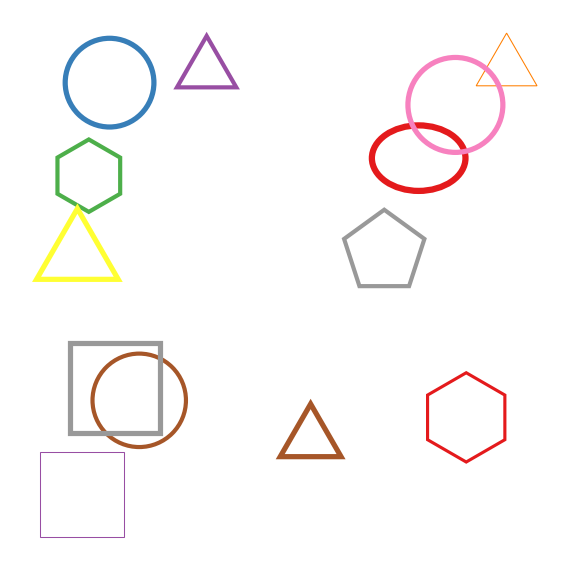[{"shape": "hexagon", "thickness": 1.5, "radius": 0.39, "center": [0.807, 0.276]}, {"shape": "oval", "thickness": 3, "radius": 0.41, "center": [0.725, 0.725]}, {"shape": "circle", "thickness": 2.5, "radius": 0.38, "center": [0.19, 0.856]}, {"shape": "hexagon", "thickness": 2, "radius": 0.31, "center": [0.154, 0.695]}, {"shape": "square", "thickness": 0.5, "radius": 0.37, "center": [0.142, 0.143]}, {"shape": "triangle", "thickness": 2, "radius": 0.3, "center": [0.358, 0.878]}, {"shape": "triangle", "thickness": 0.5, "radius": 0.3, "center": [0.877, 0.881]}, {"shape": "triangle", "thickness": 2.5, "radius": 0.41, "center": [0.134, 0.556]}, {"shape": "triangle", "thickness": 2.5, "radius": 0.3, "center": [0.538, 0.239]}, {"shape": "circle", "thickness": 2, "radius": 0.4, "center": [0.241, 0.306]}, {"shape": "circle", "thickness": 2.5, "radius": 0.41, "center": [0.789, 0.817]}, {"shape": "square", "thickness": 2.5, "radius": 0.39, "center": [0.2, 0.328]}, {"shape": "pentagon", "thickness": 2, "radius": 0.37, "center": [0.665, 0.563]}]